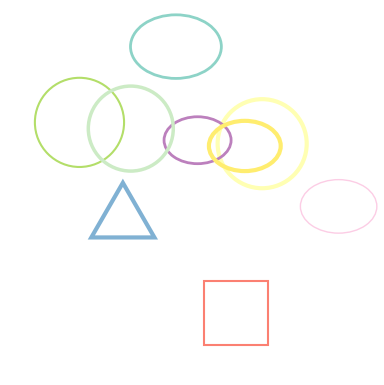[{"shape": "oval", "thickness": 2, "radius": 0.59, "center": [0.457, 0.879]}, {"shape": "circle", "thickness": 3, "radius": 0.58, "center": [0.681, 0.627]}, {"shape": "square", "thickness": 1.5, "radius": 0.41, "center": [0.613, 0.187]}, {"shape": "triangle", "thickness": 3, "radius": 0.47, "center": [0.319, 0.431]}, {"shape": "circle", "thickness": 1.5, "radius": 0.58, "center": [0.206, 0.682]}, {"shape": "oval", "thickness": 1, "radius": 0.5, "center": [0.88, 0.464]}, {"shape": "oval", "thickness": 2, "radius": 0.44, "center": [0.513, 0.636]}, {"shape": "circle", "thickness": 2.5, "radius": 0.55, "center": [0.34, 0.666]}, {"shape": "oval", "thickness": 3, "radius": 0.47, "center": [0.636, 0.621]}]